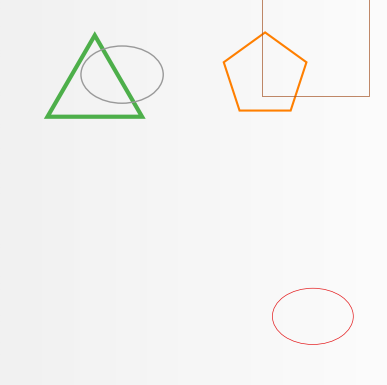[{"shape": "oval", "thickness": 0.5, "radius": 0.52, "center": [0.807, 0.178]}, {"shape": "triangle", "thickness": 3, "radius": 0.7, "center": [0.245, 0.767]}, {"shape": "pentagon", "thickness": 1.5, "radius": 0.56, "center": [0.684, 0.804]}, {"shape": "square", "thickness": 0.5, "radius": 0.69, "center": [0.813, 0.888]}, {"shape": "oval", "thickness": 1, "radius": 0.53, "center": [0.315, 0.806]}]